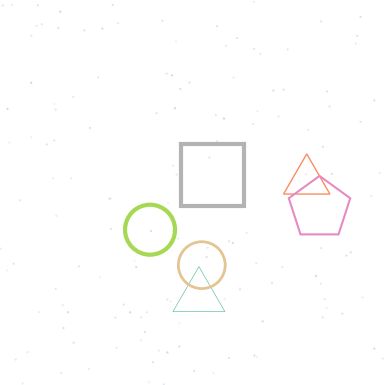[{"shape": "triangle", "thickness": 0.5, "radius": 0.39, "center": [0.517, 0.23]}, {"shape": "triangle", "thickness": 1, "radius": 0.35, "center": [0.797, 0.531]}, {"shape": "pentagon", "thickness": 1.5, "radius": 0.42, "center": [0.83, 0.459]}, {"shape": "circle", "thickness": 3, "radius": 0.32, "center": [0.39, 0.403]}, {"shape": "circle", "thickness": 2, "radius": 0.3, "center": [0.524, 0.311]}, {"shape": "square", "thickness": 3, "radius": 0.41, "center": [0.551, 0.545]}]